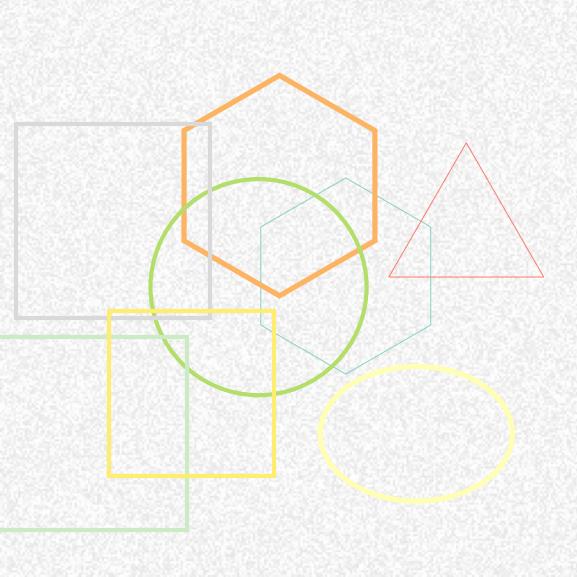[{"shape": "hexagon", "thickness": 0.5, "radius": 0.85, "center": [0.599, 0.521]}, {"shape": "oval", "thickness": 2.5, "radius": 0.83, "center": [0.721, 0.248]}, {"shape": "triangle", "thickness": 0.5, "radius": 0.77, "center": [0.807, 0.597]}, {"shape": "hexagon", "thickness": 2.5, "radius": 0.95, "center": [0.484, 0.678]}, {"shape": "circle", "thickness": 2, "radius": 0.94, "center": [0.448, 0.502]}, {"shape": "square", "thickness": 2, "radius": 0.84, "center": [0.196, 0.616]}, {"shape": "square", "thickness": 2, "radius": 0.83, "center": [0.157, 0.249]}, {"shape": "square", "thickness": 2, "radius": 0.71, "center": [0.332, 0.318]}]